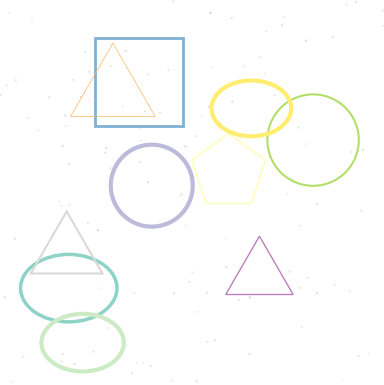[{"shape": "oval", "thickness": 2.5, "radius": 0.63, "center": [0.179, 0.252]}, {"shape": "pentagon", "thickness": 1, "radius": 0.5, "center": [0.594, 0.553]}, {"shape": "circle", "thickness": 3, "radius": 0.53, "center": [0.394, 0.518]}, {"shape": "square", "thickness": 2, "radius": 0.57, "center": [0.362, 0.787]}, {"shape": "triangle", "thickness": 0.5, "radius": 0.63, "center": [0.293, 0.761]}, {"shape": "circle", "thickness": 1.5, "radius": 0.59, "center": [0.813, 0.636]}, {"shape": "triangle", "thickness": 1.5, "radius": 0.54, "center": [0.173, 0.343]}, {"shape": "triangle", "thickness": 1, "radius": 0.5, "center": [0.674, 0.286]}, {"shape": "oval", "thickness": 3, "radius": 0.53, "center": [0.215, 0.11]}, {"shape": "oval", "thickness": 3, "radius": 0.52, "center": [0.653, 0.718]}]